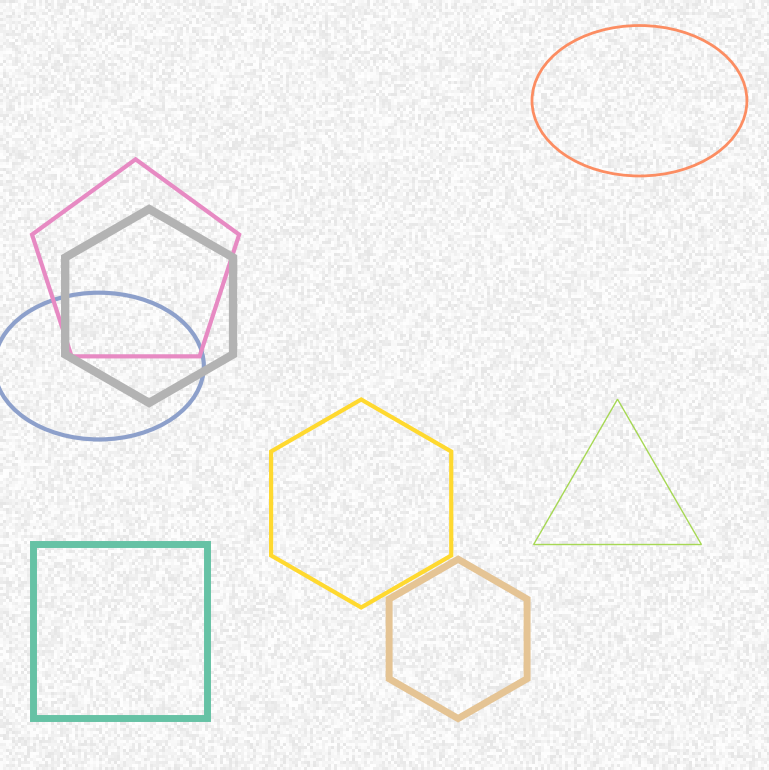[{"shape": "square", "thickness": 2.5, "radius": 0.57, "center": [0.156, 0.181]}, {"shape": "oval", "thickness": 1, "radius": 0.7, "center": [0.83, 0.869]}, {"shape": "oval", "thickness": 1.5, "radius": 0.68, "center": [0.129, 0.525]}, {"shape": "pentagon", "thickness": 1.5, "radius": 0.71, "center": [0.176, 0.652]}, {"shape": "triangle", "thickness": 0.5, "radius": 0.63, "center": [0.802, 0.356]}, {"shape": "hexagon", "thickness": 1.5, "radius": 0.68, "center": [0.469, 0.346]}, {"shape": "hexagon", "thickness": 2.5, "radius": 0.52, "center": [0.595, 0.17]}, {"shape": "hexagon", "thickness": 3, "radius": 0.63, "center": [0.194, 0.603]}]